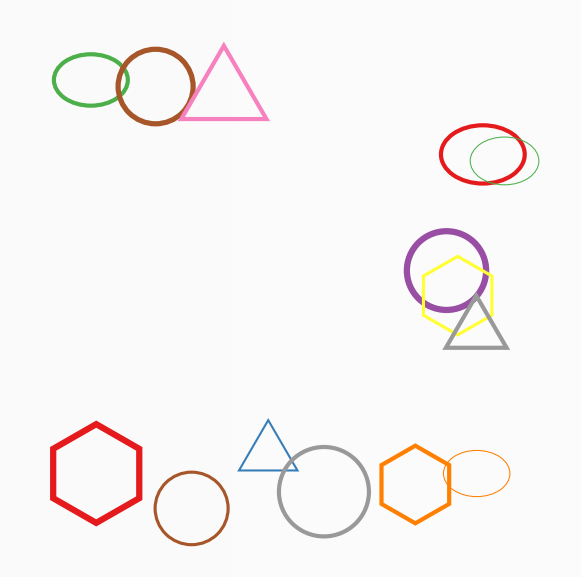[{"shape": "oval", "thickness": 2, "radius": 0.36, "center": [0.831, 0.732]}, {"shape": "hexagon", "thickness": 3, "radius": 0.43, "center": [0.166, 0.179]}, {"shape": "triangle", "thickness": 1, "radius": 0.29, "center": [0.461, 0.214]}, {"shape": "oval", "thickness": 0.5, "radius": 0.3, "center": [0.868, 0.72]}, {"shape": "oval", "thickness": 2, "radius": 0.32, "center": [0.156, 0.861]}, {"shape": "circle", "thickness": 3, "radius": 0.34, "center": [0.768, 0.531]}, {"shape": "hexagon", "thickness": 2, "radius": 0.34, "center": [0.715, 0.16]}, {"shape": "oval", "thickness": 0.5, "radius": 0.29, "center": [0.82, 0.179]}, {"shape": "hexagon", "thickness": 1.5, "radius": 0.34, "center": [0.787, 0.487]}, {"shape": "circle", "thickness": 2.5, "radius": 0.32, "center": [0.268, 0.849]}, {"shape": "circle", "thickness": 1.5, "radius": 0.31, "center": [0.33, 0.119]}, {"shape": "triangle", "thickness": 2, "radius": 0.42, "center": [0.385, 0.835]}, {"shape": "triangle", "thickness": 2, "radius": 0.3, "center": [0.819, 0.427]}, {"shape": "circle", "thickness": 2, "radius": 0.39, "center": [0.557, 0.148]}]